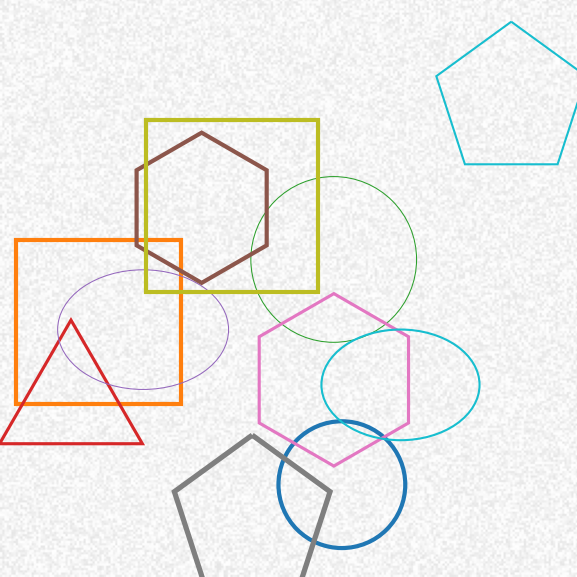[{"shape": "circle", "thickness": 2, "radius": 0.55, "center": [0.592, 0.16]}, {"shape": "square", "thickness": 2, "radius": 0.71, "center": [0.17, 0.442]}, {"shape": "circle", "thickness": 0.5, "radius": 0.72, "center": [0.578, 0.55]}, {"shape": "triangle", "thickness": 1.5, "radius": 0.71, "center": [0.123, 0.302]}, {"shape": "oval", "thickness": 0.5, "radius": 0.74, "center": [0.248, 0.428]}, {"shape": "hexagon", "thickness": 2, "radius": 0.65, "center": [0.349, 0.639]}, {"shape": "hexagon", "thickness": 1.5, "radius": 0.75, "center": [0.578, 0.341]}, {"shape": "pentagon", "thickness": 2.5, "radius": 0.71, "center": [0.437, 0.104]}, {"shape": "square", "thickness": 2, "radius": 0.74, "center": [0.402, 0.643]}, {"shape": "pentagon", "thickness": 1, "radius": 0.68, "center": [0.885, 0.825]}, {"shape": "oval", "thickness": 1, "radius": 0.68, "center": [0.693, 0.333]}]